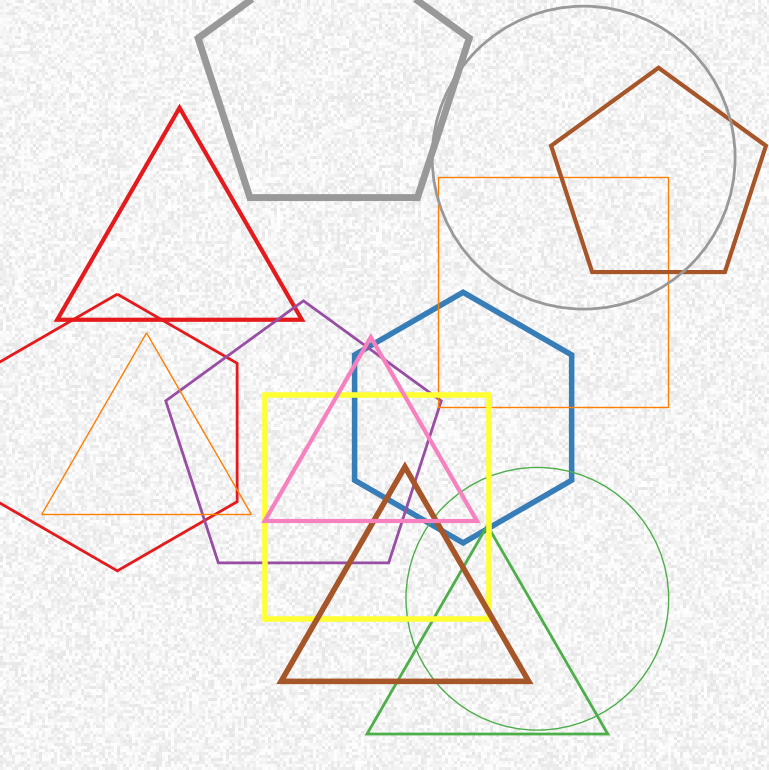[{"shape": "triangle", "thickness": 1.5, "radius": 0.92, "center": [0.233, 0.676]}, {"shape": "hexagon", "thickness": 1, "radius": 0.9, "center": [0.152, 0.438]}, {"shape": "hexagon", "thickness": 2, "radius": 0.81, "center": [0.601, 0.458]}, {"shape": "circle", "thickness": 0.5, "radius": 0.85, "center": [0.698, 0.222]}, {"shape": "triangle", "thickness": 1, "radius": 0.9, "center": [0.633, 0.137]}, {"shape": "pentagon", "thickness": 1, "radius": 0.94, "center": [0.394, 0.421]}, {"shape": "square", "thickness": 0.5, "radius": 0.75, "center": [0.718, 0.621]}, {"shape": "triangle", "thickness": 0.5, "radius": 0.79, "center": [0.19, 0.41]}, {"shape": "square", "thickness": 2, "radius": 0.73, "center": [0.489, 0.342]}, {"shape": "pentagon", "thickness": 1.5, "radius": 0.73, "center": [0.855, 0.765]}, {"shape": "triangle", "thickness": 2, "radius": 0.93, "center": [0.526, 0.208]}, {"shape": "triangle", "thickness": 1.5, "radius": 0.8, "center": [0.482, 0.403]}, {"shape": "pentagon", "thickness": 2.5, "radius": 0.93, "center": [0.433, 0.893]}, {"shape": "circle", "thickness": 1, "radius": 0.98, "center": [0.758, 0.795]}]